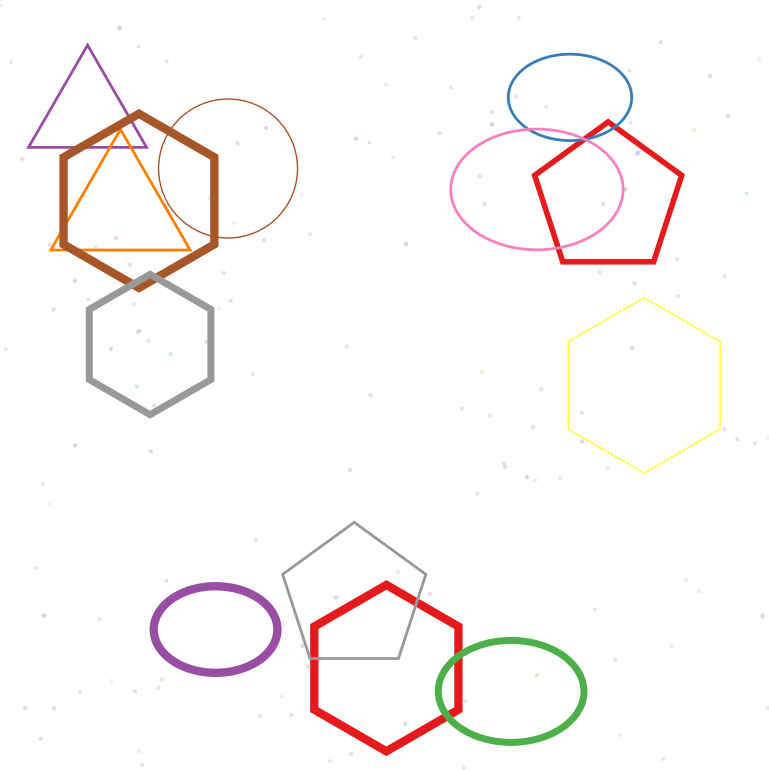[{"shape": "hexagon", "thickness": 3, "radius": 0.54, "center": [0.502, 0.132]}, {"shape": "pentagon", "thickness": 2, "radius": 0.5, "center": [0.79, 0.741]}, {"shape": "oval", "thickness": 1, "radius": 0.4, "center": [0.74, 0.874]}, {"shape": "oval", "thickness": 2.5, "radius": 0.47, "center": [0.664, 0.102]}, {"shape": "triangle", "thickness": 1, "radius": 0.44, "center": [0.114, 0.853]}, {"shape": "oval", "thickness": 3, "radius": 0.4, "center": [0.28, 0.182]}, {"shape": "triangle", "thickness": 1, "radius": 0.52, "center": [0.156, 0.728]}, {"shape": "hexagon", "thickness": 0.5, "radius": 0.57, "center": [0.837, 0.499]}, {"shape": "hexagon", "thickness": 3, "radius": 0.57, "center": [0.18, 0.739]}, {"shape": "circle", "thickness": 0.5, "radius": 0.45, "center": [0.296, 0.781]}, {"shape": "oval", "thickness": 1, "radius": 0.56, "center": [0.697, 0.754]}, {"shape": "hexagon", "thickness": 2.5, "radius": 0.46, "center": [0.195, 0.553]}, {"shape": "pentagon", "thickness": 1, "radius": 0.49, "center": [0.46, 0.224]}]